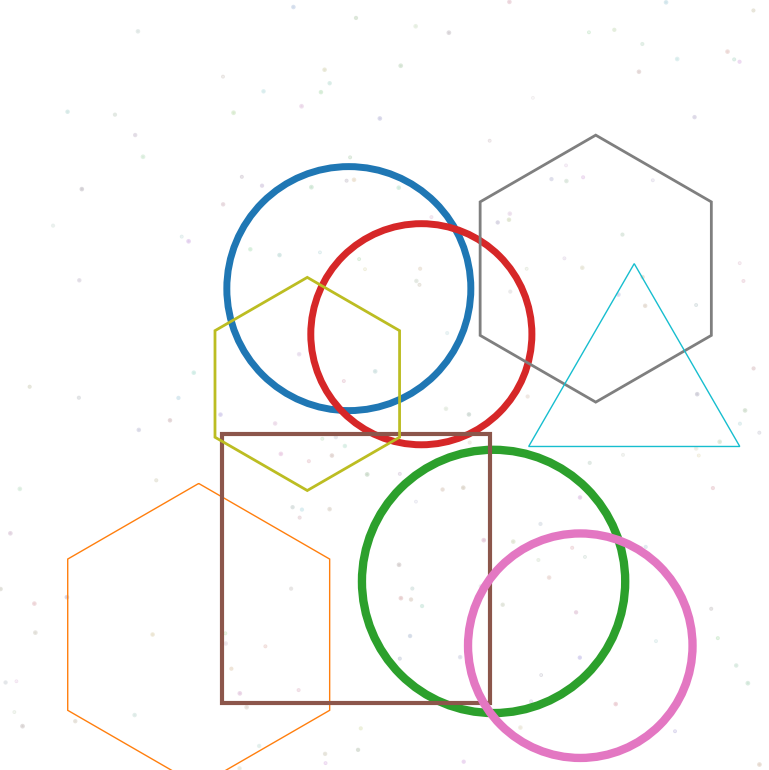[{"shape": "circle", "thickness": 2.5, "radius": 0.79, "center": [0.453, 0.625]}, {"shape": "hexagon", "thickness": 0.5, "radius": 0.98, "center": [0.258, 0.176]}, {"shape": "circle", "thickness": 3, "radius": 0.85, "center": [0.641, 0.245]}, {"shape": "circle", "thickness": 2.5, "radius": 0.72, "center": [0.547, 0.566]}, {"shape": "square", "thickness": 1.5, "radius": 0.87, "center": [0.462, 0.262]}, {"shape": "circle", "thickness": 3, "radius": 0.73, "center": [0.754, 0.161]}, {"shape": "hexagon", "thickness": 1, "radius": 0.87, "center": [0.774, 0.651]}, {"shape": "hexagon", "thickness": 1, "radius": 0.69, "center": [0.399, 0.501]}, {"shape": "triangle", "thickness": 0.5, "radius": 0.79, "center": [0.824, 0.499]}]